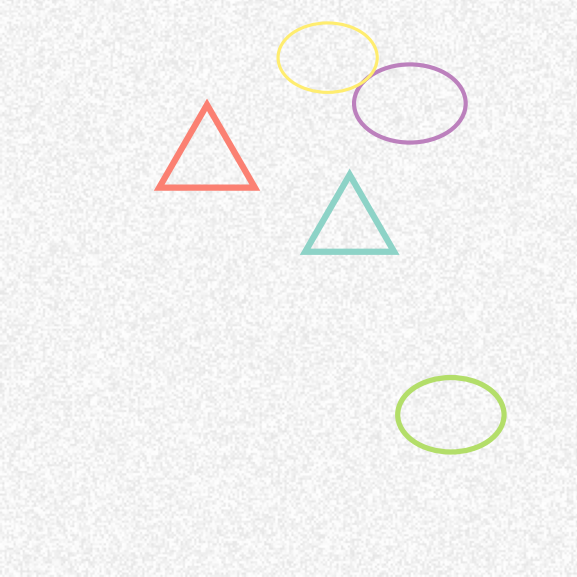[{"shape": "triangle", "thickness": 3, "radius": 0.44, "center": [0.605, 0.608]}, {"shape": "triangle", "thickness": 3, "radius": 0.48, "center": [0.358, 0.722]}, {"shape": "oval", "thickness": 2.5, "radius": 0.46, "center": [0.781, 0.281]}, {"shape": "oval", "thickness": 2, "radius": 0.48, "center": [0.71, 0.82]}, {"shape": "oval", "thickness": 1.5, "radius": 0.43, "center": [0.567, 0.899]}]